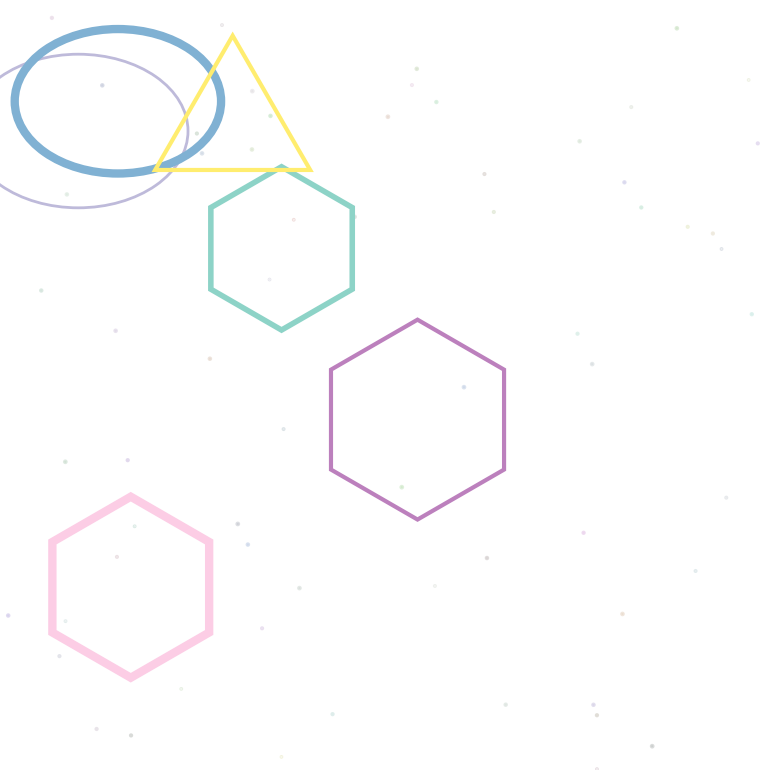[{"shape": "hexagon", "thickness": 2, "radius": 0.53, "center": [0.366, 0.677]}, {"shape": "oval", "thickness": 1, "radius": 0.71, "center": [0.102, 0.83]}, {"shape": "oval", "thickness": 3, "radius": 0.67, "center": [0.153, 0.868]}, {"shape": "hexagon", "thickness": 3, "radius": 0.59, "center": [0.17, 0.237]}, {"shape": "hexagon", "thickness": 1.5, "radius": 0.65, "center": [0.542, 0.455]}, {"shape": "triangle", "thickness": 1.5, "radius": 0.58, "center": [0.302, 0.837]}]